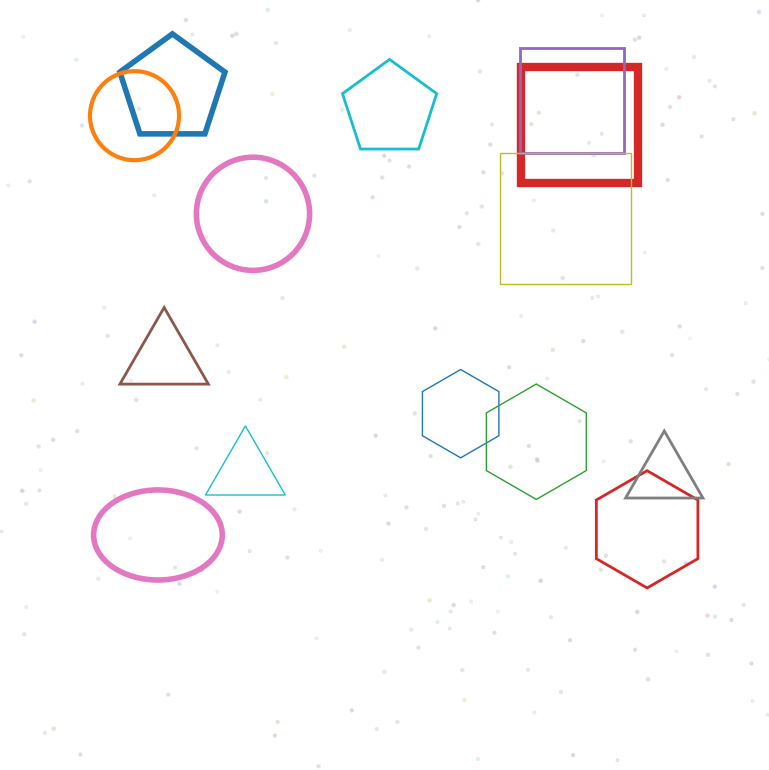[{"shape": "pentagon", "thickness": 2, "radius": 0.36, "center": [0.224, 0.884]}, {"shape": "hexagon", "thickness": 0.5, "radius": 0.29, "center": [0.598, 0.463]}, {"shape": "circle", "thickness": 1.5, "radius": 0.29, "center": [0.175, 0.85]}, {"shape": "hexagon", "thickness": 0.5, "radius": 0.37, "center": [0.697, 0.426]}, {"shape": "hexagon", "thickness": 1, "radius": 0.38, "center": [0.84, 0.313]}, {"shape": "square", "thickness": 3, "radius": 0.38, "center": [0.753, 0.838]}, {"shape": "square", "thickness": 1, "radius": 0.34, "center": [0.743, 0.87]}, {"shape": "triangle", "thickness": 1, "radius": 0.33, "center": [0.213, 0.534]}, {"shape": "oval", "thickness": 2, "radius": 0.42, "center": [0.205, 0.305]}, {"shape": "circle", "thickness": 2, "radius": 0.37, "center": [0.329, 0.722]}, {"shape": "triangle", "thickness": 1, "radius": 0.29, "center": [0.863, 0.382]}, {"shape": "square", "thickness": 0.5, "radius": 0.42, "center": [0.735, 0.716]}, {"shape": "triangle", "thickness": 0.5, "radius": 0.3, "center": [0.319, 0.387]}, {"shape": "pentagon", "thickness": 1, "radius": 0.32, "center": [0.506, 0.858]}]